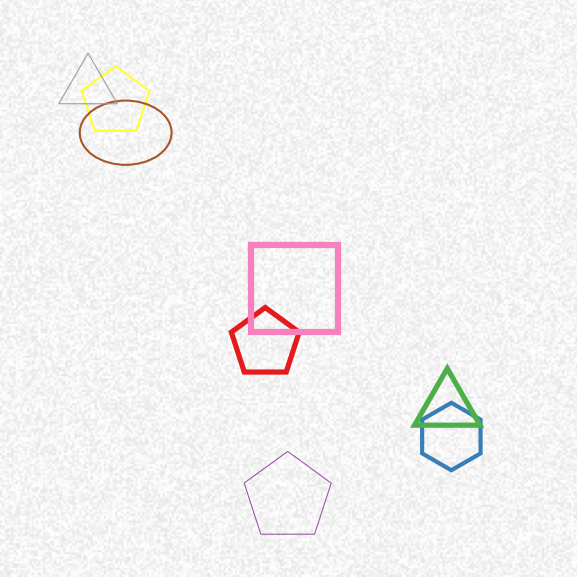[{"shape": "pentagon", "thickness": 2.5, "radius": 0.31, "center": [0.459, 0.405]}, {"shape": "hexagon", "thickness": 2, "radius": 0.29, "center": [0.782, 0.243]}, {"shape": "triangle", "thickness": 2.5, "radius": 0.33, "center": [0.774, 0.296]}, {"shape": "pentagon", "thickness": 0.5, "radius": 0.4, "center": [0.498, 0.138]}, {"shape": "pentagon", "thickness": 1, "radius": 0.31, "center": [0.2, 0.823]}, {"shape": "oval", "thickness": 1, "radius": 0.4, "center": [0.218, 0.769]}, {"shape": "square", "thickness": 3, "radius": 0.38, "center": [0.51, 0.499]}, {"shape": "triangle", "thickness": 0.5, "radius": 0.29, "center": [0.153, 0.849]}]